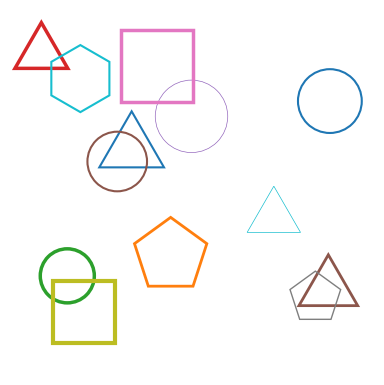[{"shape": "circle", "thickness": 1.5, "radius": 0.41, "center": [0.857, 0.737]}, {"shape": "triangle", "thickness": 1.5, "radius": 0.49, "center": [0.342, 0.614]}, {"shape": "pentagon", "thickness": 2, "radius": 0.49, "center": [0.443, 0.337]}, {"shape": "circle", "thickness": 2.5, "radius": 0.35, "center": [0.175, 0.284]}, {"shape": "triangle", "thickness": 2.5, "radius": 0.4, "center": [0.107, 0.862]}, {"shape": "circle", "thickness": 0.5, "radius": 0.47, "center": [0.497, 0.698]}, {"shape": "triangle", "thickness": 2, "radius": 0.44, "center": [0.853, 0.25]}, {"shape": "circle", "thickness": 1.5, "radius": 0.39, "center": [0.305, 0.581]}, {"shape": "square", "thickness": 2.5, "radius": 0.47, "center": [0.408, 0.828]}, {"shape": "pentagon", "thickness": 1, "radius": 0.35, "center": [0.819, 0.227]}, {"shape": "square", "thickness": 3, "radius": 0.4, "center": [0.217, 0.189]}, {"shape": "hexagon", "thickness": 1.5, "radius": 0.44, "center": [0.209, 0.796]}, {"shape": "triangle", "thickness": 0.5, "radius": 0.4, "center": [0.711, 0.436]}]